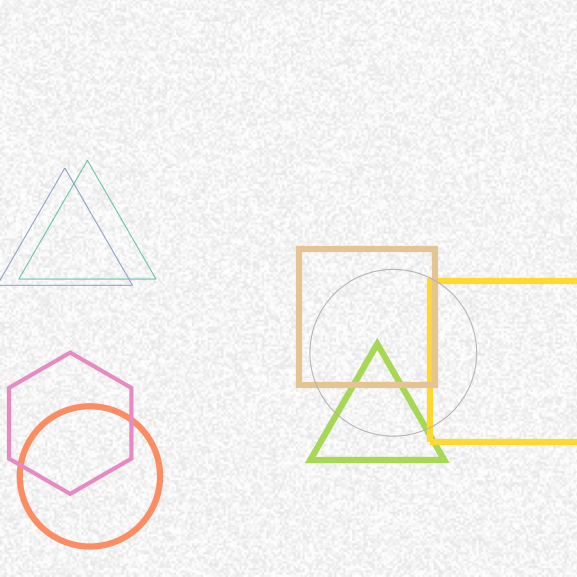[{"shape": "triangle", "thickness": 0.5, "radius": 0.69, "center": [0.151, 0.584]}, {"shape": "circle", "thickness": 3, "radius": 0.61, "center": [0.156, 0.174]}, {"shape": "triangle", "thickness": 0.5, "radius": 0.68, "center": [0.112, 0.573]}, {"shape": "hexagon", "thickness": 2, "radius": 0.61, "center": [0.122, 0.266]}, {"shape": "triangle", "thickness": 3, "radius": 0.67, "center": [0.653, 0.27]}, {"shape": "square", "thickness": 3, "radius": 0.7, "center": [0.884, 0.373]}, {"shape": "square", "thickness": 3, "radius": 0.59, "center": [0.636, 0.45]}, {"shape": "circle", "thickness": 0.5, "radius": 0.72, "center": [0.681, 0.388]}]